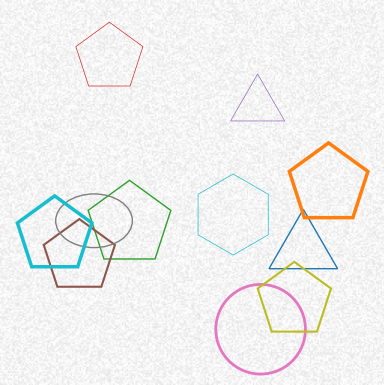[{"shape": "triangle", "thickness": 1, "radius": 0.51, "center": [0.788, 0.354]}, {"shape": "pentagon", "thickness": 2.5, "radius": 0.54, "center": [0.854, 0.522]}, {"shape": "pentagon", "thickness": 1, "radius": 0.56, "center": [0.336, 0.419]}, {"shape": "pentagon", "thickness": 0.5, "radius": 0.46, "center": [0.284, 0.851]}, {"shape": "triangle", "thickness": 0.5, "radius": 0.41, "center": [0.669, 0.726]}, {"shape": "pentagon", "thickness": 1.5, "radius": 0.49, "center": [0.206, 0.334]}, {"shape": "circle", "thickness": 2, "radius": 0.58, "center": [0.677, 0.145]}, {"shape": "oval", "thickness": 1, "radius": 0.5, "center": [0.244, 0.427]}, {"shape": "pentagon", "thickness": 1.5, "radius": 0.5, "center": [0.765, 0.22]}, {"shape": "hexagon", "thickness": 0.5, "radius": 0.53, "center": [0.606, 0.443]}, {"shape": "pentagon", "thickness": 2.5, "radius": 0.51, "center": [0.142, 0.389]}]